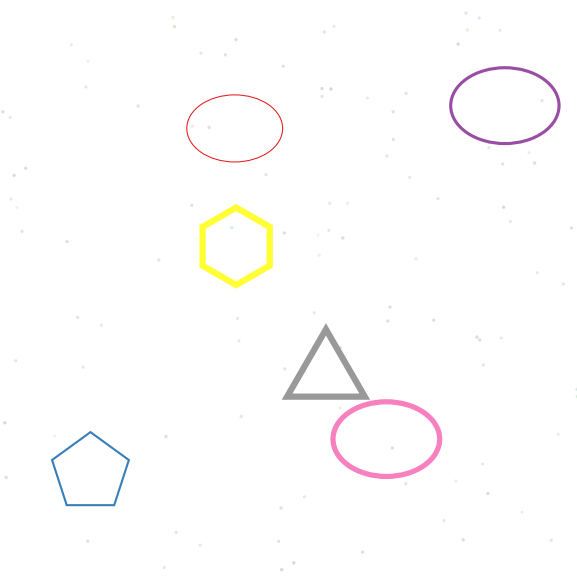[{"shape": "oval", "thickness": 0.5, "radius": 0.41, "center": [0.406, 0.777]}, {"shape": "pentagon", "thickness": 1, "radius": 0.35, "center": [0.157, 0.181]}, {"shape": "oval", "thickness": 1.5, "radius": 0.47, "center": [0.874, 0.816]}, {"shape": "hexagon", "thickness": 3, "radius": 0.34, "center": [0.409, 0.573]}, {"shape": "oval", "thickness": 2.5, "radius": 0.46, "center": [0.669, 0.239]}, {"shape": "triangle", "thickness": 3, "radius": 0.39, "center": [0.564, 0.351]}]